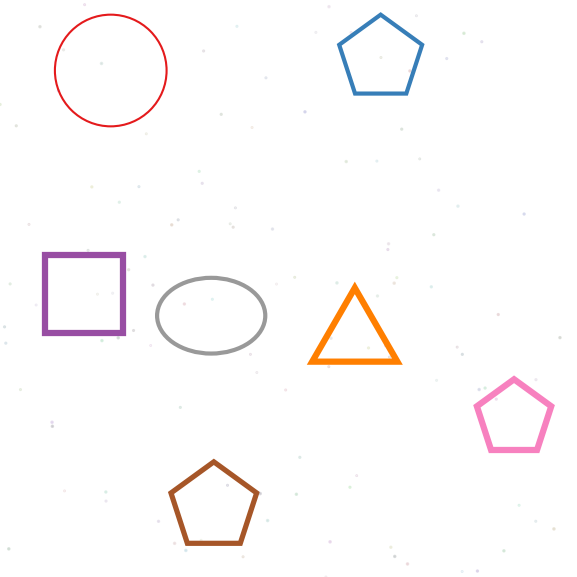[{"shape": "circle", "thickness": 1, "radius": 0.48, "center": [0.192, 0.877]}, {"shape": "pentagon", "thickness": 2, "radius": 0.38, "center": [0.659, 0.898]}, {"shape": "square", "thickness": 3, "radius": 0.34, "center": [0.146, 0.49]}, {"shape": "triangle", "thickness": 3, "radius": 0.43, "center": [0.614, 0.415]}, {"shape": "pentagon", "thickness": 2.5, "radius": 0.39, "center": [0.37, 0.121]}, {"shape": "pentagon", "thickness": 3, "radius": 0.34, "center": [0.89, 0.275]}, {"shape": "oval", "thickness": 2, "radius": 0.47, "center": [0.366, 0.452]}]